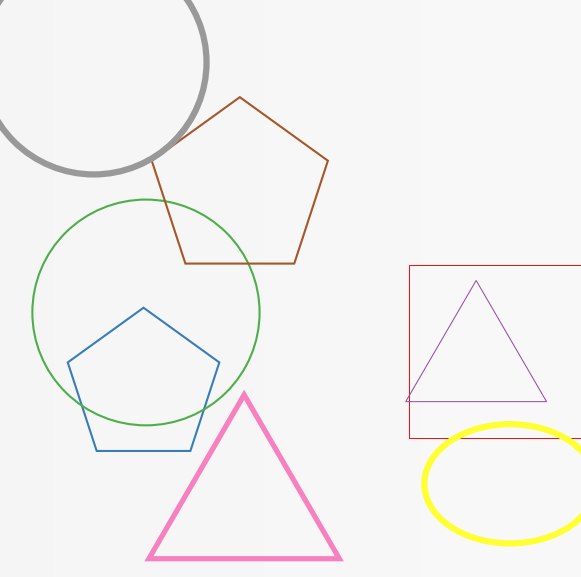[{"shape": "square", "thickness": 0.5, "radius": 0.75, "center": [0.854, 0.39]}, {"shape": "pentagon", "thickness": 1, "radius": 0.69, "center": [0.247, 0.329]}, {"shape": "circle", "thickness": 1, "radius": 0.98, "center": [0.251, 0.458]}, {"shape": "triangle", "thickness": 0.5, "radius": 0.7, "center": [0.819, 0.374]}, {"shape": "oval", "thickness": 3, "radius": 0.74, "center": [0.877, 0.161]}, {"shape": "pentagon", "thickness": 1, "radius": 0.8, "center": [0.413, 0.672]}, {"shape": "triangle", "thickness": 2.5, "radius": 0.95, "center": [0.42, 0.126]}, {"shape": "circle", "thickness": 3, "radius": 0.97, "center": [0.161, 0.891]}]